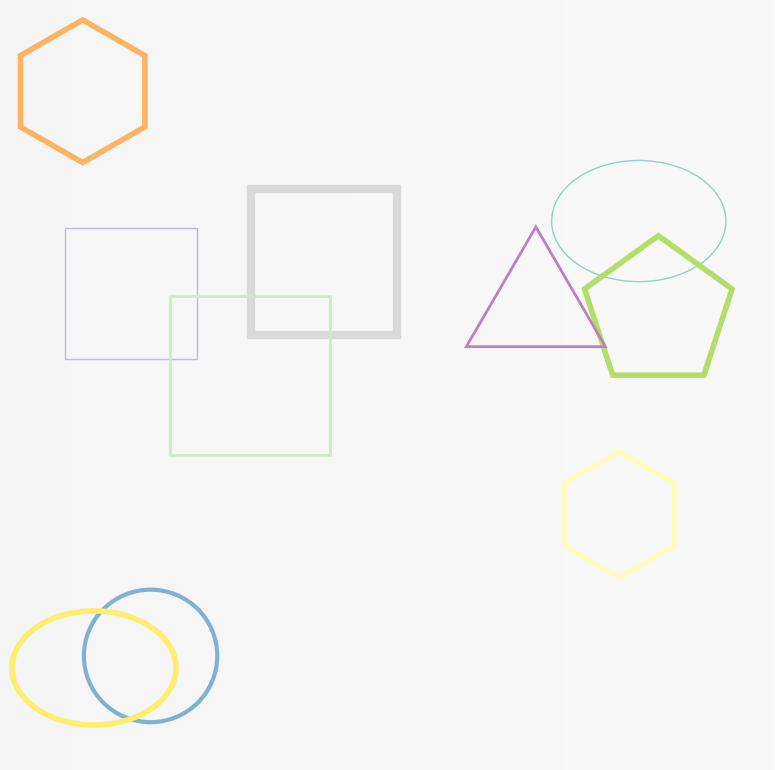[{"shape": "oval", "thickness": 0.5, "radius": 0.56, "center": [0.824, 0.713]}, {"shape": "hexagon", "thickness": 1.5, "radius": 0.41, "center": [0.799, 0.332]}, {"shape": "square", "thickness": 0.5, "radius": 0.42, "center": [0.169, 0.619]}, {"shape": "circle", "thickness": 1.5, "radius": 0.43, "center": [0.194, 0.148]}, {"shape": "hexagon", "thickness": 2, "radius": 0.46, "center": [0.107, 0.882]}, {"shape": "pentagon", "thickness": 2, "radius": 0.5, "center": [0.849, 0.594]}, {"shape": "square", "thickness": 3, "radius": 0.47, "center": [0.418, 0.66]}, {"shape": "triangle", "thickness": 1, "radius": 0.52, "center": [0.691, 0.602]}, {"shape": "square", "thickness": 1, "radius": 0.52, "center": [0.323, 0.512]}, {"shape": "oval", "thickness": 2, "radius": 0.53, "center": [0.121, 0.133]}]